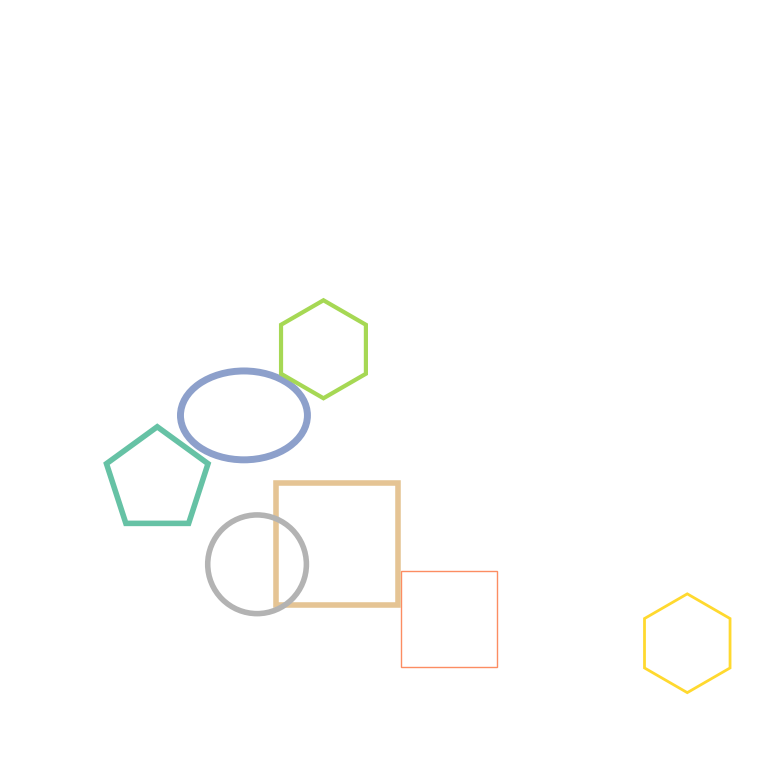[{"shape": "pentagon", "thickness": 2, "radius": 0.35, "center": [0.204, 0.376]}, {"shape": "square", "thickness": 0.5, "radius": 0.31, "center": [0.583, 0.197]}, {"shape": "oval", "thickness": 2.5, "radius": 0.41, "center": [0.317, 0.461]}, {"shape": "hexagon", "thickness": 1.5, "radius": 0.32, "center": [0.42, 0.546]}, {"shape": "hexagon", "thickness": 1, "radius": 0.32, "center": [0.893, 0.165]}, {"shape": "square", "thickness": 2, "radius": 0.4, "center": [0.438, 0.293]}, {"shape": "circle", "thickness": 2, "radius": 0.32, "center": [0.334, 0.267]}]